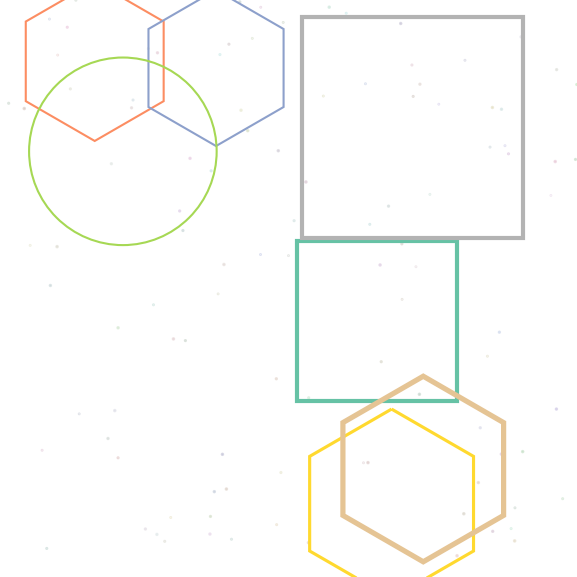[{"shape": "square", "thickness": 2, "radius": 0.69, "center": [0.653, 0.443]}, {"shape": "hexagon", "thickness": 1, "radius": 0.69, "center": [0.164, 0.893]}, {"shape": "hexagon", "thickness": 1, "radius": 0.68, "center": [0.374, 0.881]}, {"shape": "circle", "thickness": 1, "radius": 0.81, "center": [0.213, 0.737]}, {"shape": "hexagon", "thickness": 1.5, "radius": 0.82, "center": [0.678, 0.127]}, {"shape": "hexagon", "thickness": 2.5, "radius": 0.8, "center": [0.733, 0.187]}, {"shape": "square", "thickness": 2, "radius": 0.96, "center": [0.714, 0.778]}]